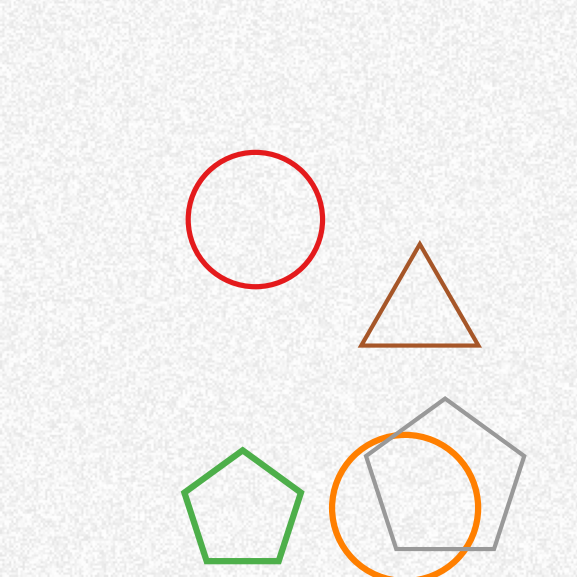[{"shape": "circle", "thickness": 2.5, "radius": 0.58, "center": [0.442, 0.619]}, {"shape": "pentagon", "thickness": 3, "radius": 0.53, "center": [0.42, 0.113]}, {"shape": "circle", "thickness": 3, "radius": 0.63, "center": [0.701, 0.12]}, {"shape": "triangle", "thickness": 2, "radius": 0.59, "center": [0.727, 0.459]}, {"shape": "pentagon", "thickness": 2, "radius": 0.72, "center": [0.771, 0.165]}]